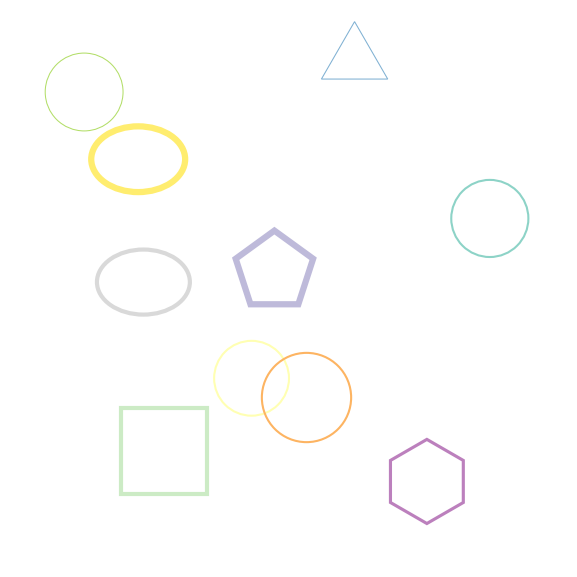[{"shape": "circle", "thickness": 1, "radius": 0.33, "center": [0.848, 0.621]}, {"shape": "circle", "thickness": 1, "radius": 0.32, "center": [0.436, 0.344]}, {"shape": "pentagon", "thickness": 3, "radius": 0.35, "center": [0.475, 0.529]}, {"shape": "triangle", "thickness": 0.5, "radius": 0.33, "center": [0.614, 0.895]}, {"shape": "circle", "thickness": 1, "radius": 0.39, "center": [0.531, 0.311]}, {"shape": "circle", "thickness": 0.5, "radius": 0.34, "center": [0.146, 0.84]}, {"shape": "oval", "thickness": 2, "radius": 0.4, "center": [0.248, 0.511]}, {"shape": "hexagon", "thickness": 1.5, "radius": 0.36, "center": [0.739, 0.165]}, {"shape": "square", "thickness": 2, "radius": 0.37, "center": [0.284, 0.218]}, {"shape": "oval", "thickness": 3, "radius": 0.41, "center": [0.239, 0.723]}]